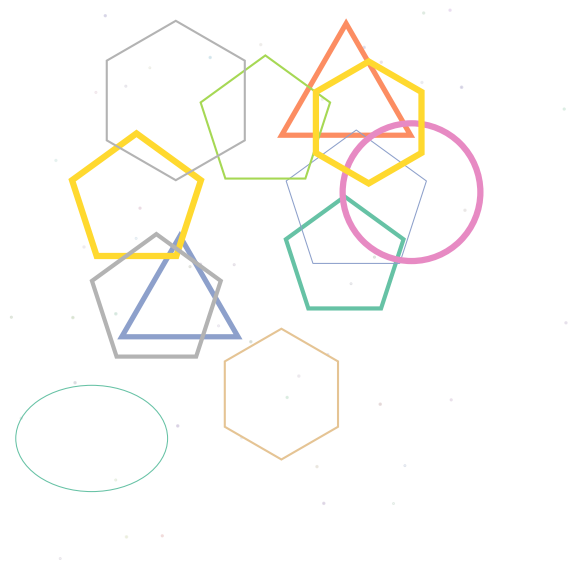[{"shape": "oval", "thickness": 0.5, "radius": 0.66, "center": [0.159, 0.24]}, {"shape": "pentagon", "thickness": 2, "radius": 0.54, "center": [0.597, 0.552]}, {"shape": "triangle", "thickness": 2.5, "radius": 0.64, "center": [0.599, 0.829]}, {"shape": "triangle", "thickness": 2.5, "radius": 0.58, "center": [0.311, 0.474]}, {"shape": "pentagon", "thickness": 0.5, "radius": 0.64, "center": [0.617, 0.646]}, {"shape": "circle", "thickness": 3, "radius": 0.6, "center": [0.713, 0.666]}, {"shape": "pentagon", "thickness": 1, "radius": 0.59, "center": [0.46, 0.785]}, {"shape": "hexagon", "thickness": 3, "radius": 0.53, "center": [0.638, 0.787]}, {"shape": "pentagon", "thickness": 3, "radius": 0.59, "center": [0.236, 0.651]}, {"shape": "hexagon", "thickness": 1, "radius": 0.57, "center": [0.487, 0.317]}, {"shape": "pentagon", "thickness": 2, "radius": 0.59, "center": [0.271, 0.477]}, {"shape": "hexagon", "thickness": 1, "radius": 0.69, "center": [0.304, 0.825]}]